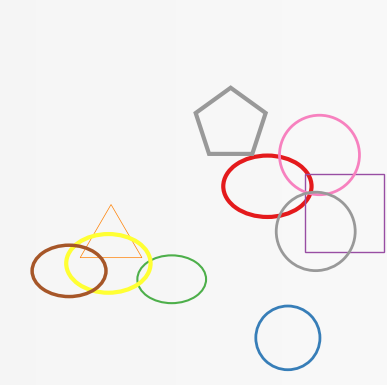[{"shape": "oval", "thickness": 3, "radius": 0.57, "center": [0.69, 0.516]}, {"shape": "circle", "thickness": 2, "radius": 0.41, "center": [0.743, 0.122]}, {"shape": "oval", "thickness": 1.5, "radius": 0.44, "center": [0.443, 0.275]}, {"shape": "square", "thickness": 1, "radius": 0.51, "center": [0.889, 0.447]}, {"shape": "triangle", "thickness": 0.5, "radius": 0.46, "center": [0.287, 0.377]}, {"shape": "oval", "thickness": 3, "radius": 0.54, "center": [0.28, 0.316]}, {"shape": "oval", "thickness": 2.5, "radius": 0.48, "center": [0.178, 0.296]}, {"shape": "circle", "thickness": 2, "radius": 0.52, "center": [0.824, 0.597]}, {"shape": "circle", "thickness": 2, "radius": 0.51, "center": [0.815, 0.399]}, {"shape": "pentagon", "thickness": 3, "radius": 0.47, "center": [0.595, 0.677]}]